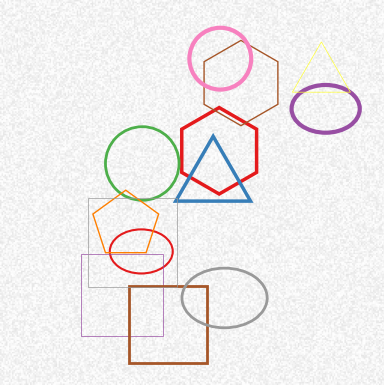[{"shape": "hexagon", "thickness": 2.5, "radius": 0.56, "center": [0.569, 0.608]}, {"shape": "oval", "thickness": 1.5, "radius": 0.41, "center": [0.367, 0.347]}, {"shape": "triangle", "thickness": 2.5, "radius": 0.56, "center": [0.554, 0.534]}, {"shape": "circle", "thickness": 2, "radius": 0.48, "center": [0.37, 0.575]}, {"shape": "oval", "thickness": 3, "radius": 0.44, "center": [0.846, 0.717]}, {"shape": "square", "thickness": 0.5, "radius": 0.53, "center": [0.317, 0.233]}, {"shape": "pentagon", "thickness": 1, "radius": 0.45, "center": [0.327, 0.416]}, {"shape": "triangle", "thickness": 0.5, "radius": 0.44, "center": [0.835, 0.804]}, {"shape": "square", "thickness": 2, "radius": 0.5, "center": [0.436, 0.157]}, {"shape": "hexagon", "thickness": 1, "radius": 0.55, "center": [0.626, 0.784]}, {"shape": "circle", "thickness": 3, "radius": 0.4, "center": [0.572, 0.848]}, {"shape": "oval", "thickness": 2, "radius": 0.55, "center": [0.583, 0.226]}, {"shape": "square", "thickness": 0.5, "radius": 0.58, "center": [0.344, 0.371]}]